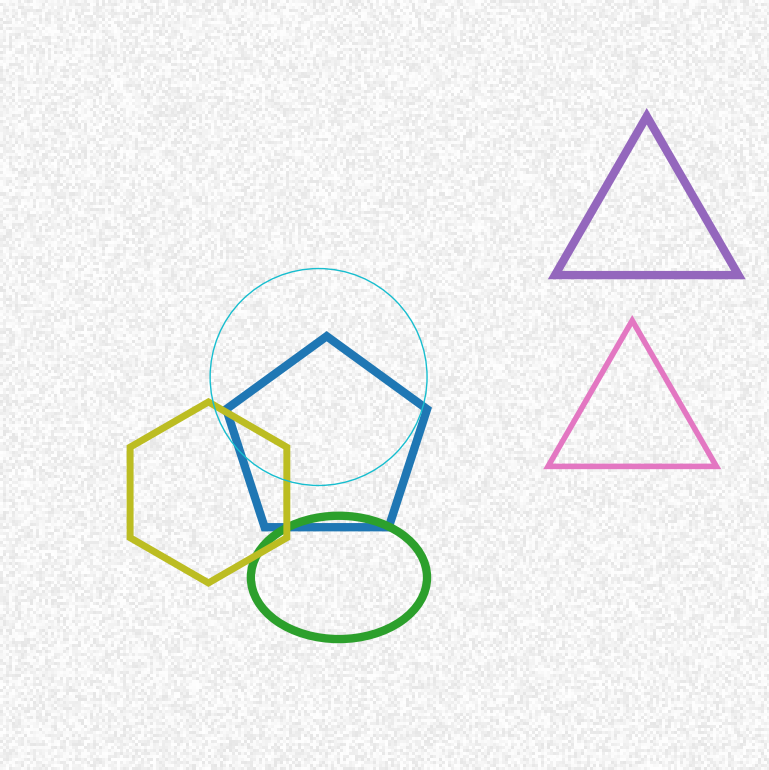[{"shape": "pentagon", "thickness": 3, "radius": 0.69, "center": [0.424, 0.426]}, {"shape": "oval", "thickness": 3, "radius": 0.57, "center": [0.44, 0.25]}, {"shape": "triangle", "thickness": 3, "radius": 0.69, "center": [0.84, 0.711]}, {"shape": "triangle", "thickness": 2, "radius": 0.63, "center": [0.821, 0.457]}, {"shape": "hexagon", "thickness": 2.5, "radius": 0.59, "center": [0.271, 0.36]}, {"shape": "circle", "thickness": 0.5, "radius": 0.7, "center": [0.414, 0.51]}]